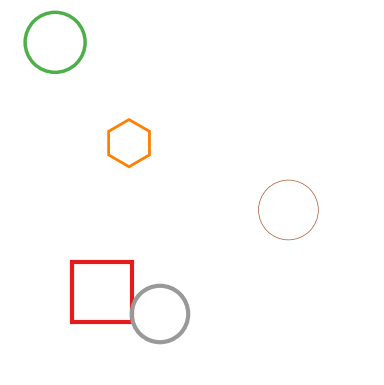[{"shape": "square", "thickness": 3, "radius": 0.39, "center": [0.265, 0.241]}, {"shape": "circle", "thickness": 2.5, "radius": 0.39, "center": [0.143, 0.89]}, {"shape": "hexagon", "thickness": 2, "radius": 0.31, "center": [0.335, 0.628]}, {"shape": "circle", "thickness": 0.5, "radius": 0.39, "center": [0.749, 0.455]}, {"shape": "circle", "thickness": 3, "radius": 0.37, "center": [0.416, 0.184]}]